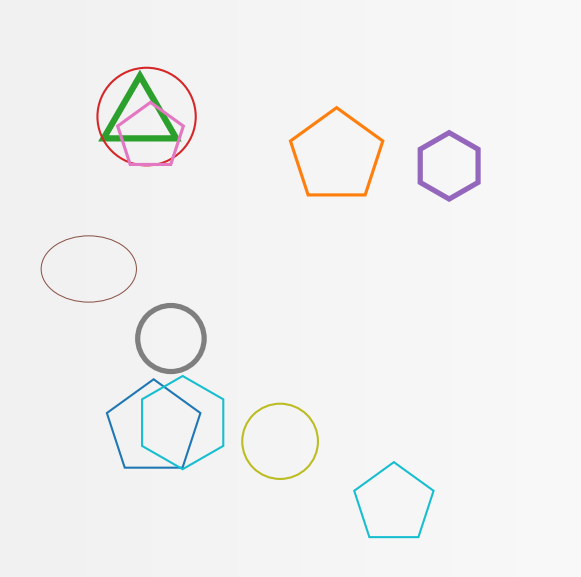[{"shape": "pentagon", "thickness": 1, "radius": 0.42, "center": [0.264, 0.258]}, {"shape": "pentagon", "thickness": 1.5, "radius": 0.42, "center": [0.579, 0.729]}, {"shape": "triangle", "thickness": 3, "radius": 0.36, "center": [0.241, 0.796]}, {"shape": "circle", "thickness": 1, "radius": 0.42, "center": [0.252, 0.797]}, {"shape": "hexagon", "thickness": 2.5, "radius": 0.29, "center": [0.773, 0.712]}, {"shape": "oval", "thickness": 0.5, "radius": 0.41, "center": [0.153, 0.533]}, {"shape": "pentagon", "thickness": 1.5, "radius": 0.3, "center": [0.259, 0.762]}, {"shape": "circle", "thickness": 2.5, "radius": 0.29, "center": [0.294, 0.413]}, {"shape": "circle", "thickness": 1, "radius": 0.33, "center": [0.482, 0.235]}, {"shape": "hexagon", "thickness": 1, "radius": 0.4, "center": [0.314, 0.267]}, {"shape": "pentagon", "thickness": 1, "radius": 0.36, "center": [0.678, 0.127]}]